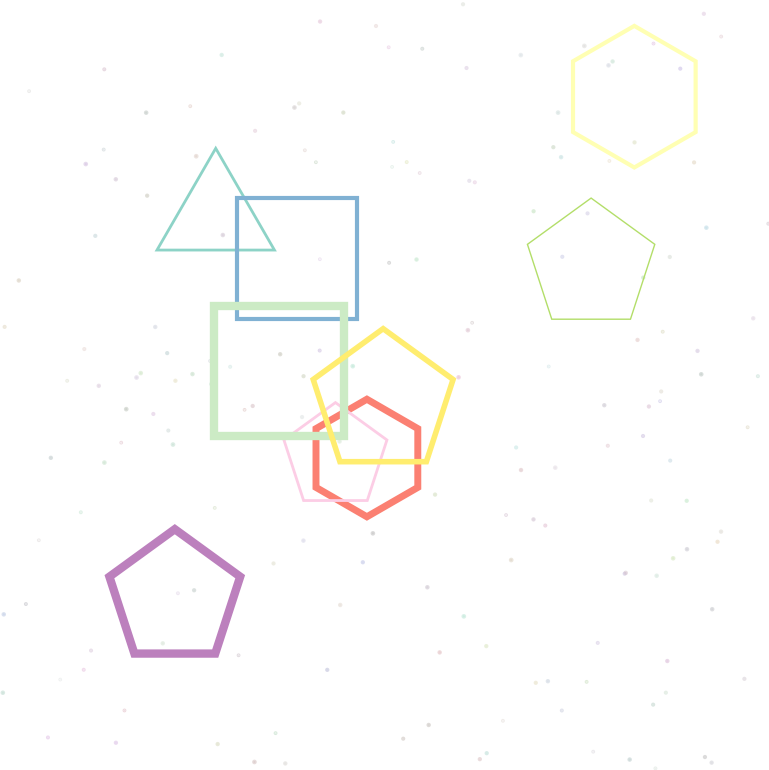[{"shape": "triangle", "thickness": 1, "radius": 0.44, "center": [0.28, 0.719]}, {"shape": "hexagon", "thickness": 1.5, "radius": 0.46, "center": [0.824, 0.874]}, {"shape": "hexagon", "thickness": 2.5, "radius": 0.38, "center": [0.476, 0.405]}, {"shape": "square", "thickness": 1.5, "radius": 0.39, "center": [0.386, 0.665]}, {"shape": "pentagon", "thickness": 0.5, "radius": 0.43, "center": [0.768, 0.656]}, {"shape": "pentagon", "thickness": 1, "radius": 0.35, "center": [0.436, 0.407]}, {"shape": "pentagon", "thickness": 3, "radius": 0.45, "center": [0.227, 0.223]}, {"shape": "square", "thickness": 3, "radius": 0.42, "center": [0.363, 0.518]}, {"shape": "pentagon", "thickness": 2, "radius": 0.48, "center": [0.498, 0.478]}]